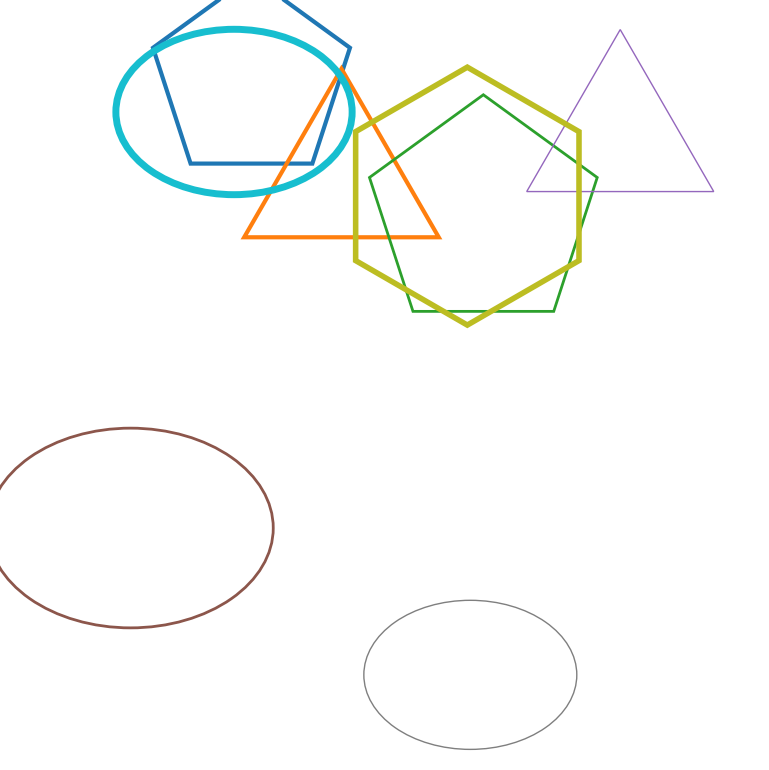[{"shape": "pentagon", "thickness": 1.5, "radius": 0.67, "center": [0.327, 0.896]}, {"shape": "triangle", "thickness": 1.5, "radius": 0.73, "center": [0.443, 0.765]}, {"shape": "pentagon", "thickness": 1, "radius": 0.78, "center": [0.628, 0.721]}, {"shape": "triangle", "thickness": 0.5, "radius": 0.7, "center": [0.805, 0.821]}, {"shape": "oval", "thickness": 1, "radius": 0.93, "center": [0.17, 0.314]}, {"shape": "oval", "thickness": 0.5, "radius": 0.69, "center": [0.611, 0.124]}, {"shape": "hexagon", "thickness": 2, "radius": 0.84, "center": [0.607, 0.745]}, {"shape": "oval", "thickness": 2.5, "radius": 0.77, "center": [0.304, 0.855]}]